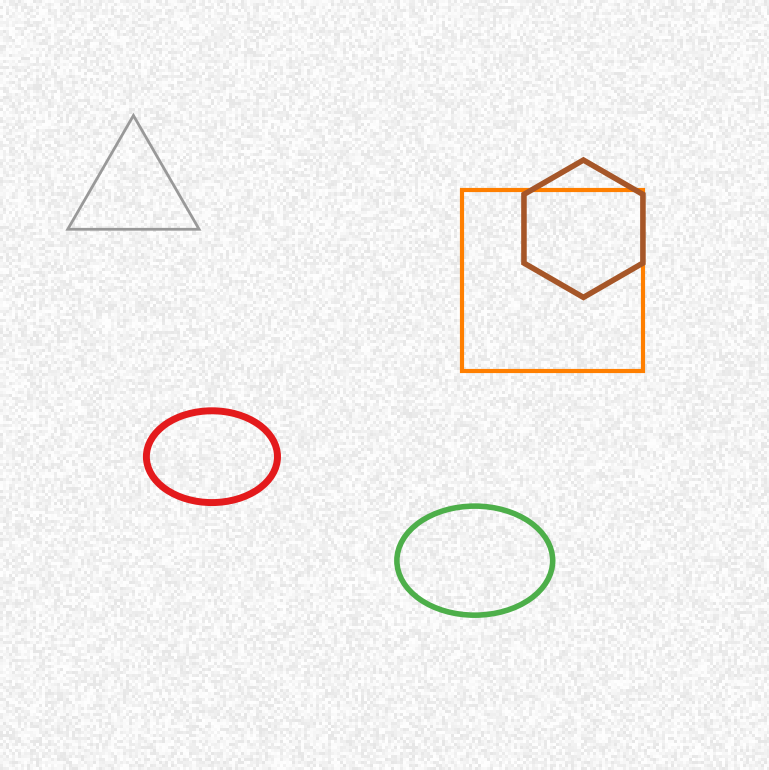[{"shape": "oval", "thickness": 2.5, "radius": 0.43, "center": [0.275, 0.407]}, {"shape": "oval", "thickness": 2, "radius": 0.51, "center": [0.617, 0.272]}, {"shape": "square", "thickness": 1.5, "radius": 0.59, "center": [0.718, 0.636]}, {"shape": "hexagon", "thickness": 2, "radius": 0.45, "center": [0.758, 0.703]}, {"shape": "triangle", "thickness": 1, "radius": 0.49, "center": [0.173, 0.751]}]